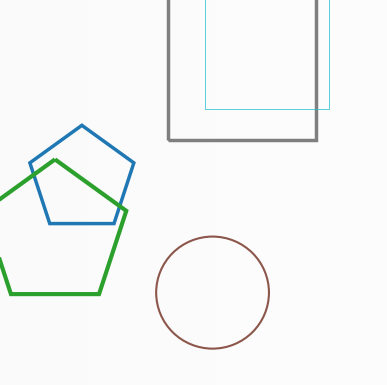[{"shape": "pentagon", "thickness": 2.5, "radius": 0.71, "center": [0.211, 0.533]}, {"shape": "pentagon", "thickness": 3, "radius": 0.97, "center": [0.142, 0.393]}, {"shape": "circle", "thickness": 1.5, "radius": 0.73, "center": [0.549, 0.24]}, {"shape": "square", "thickness": 2.5, "radius": 0.96, "center": [0.625, 0.828]}, {"shape": "square", "thickness": 0.5, "radius": 0.8, "center": [0.69, 0.878]}]